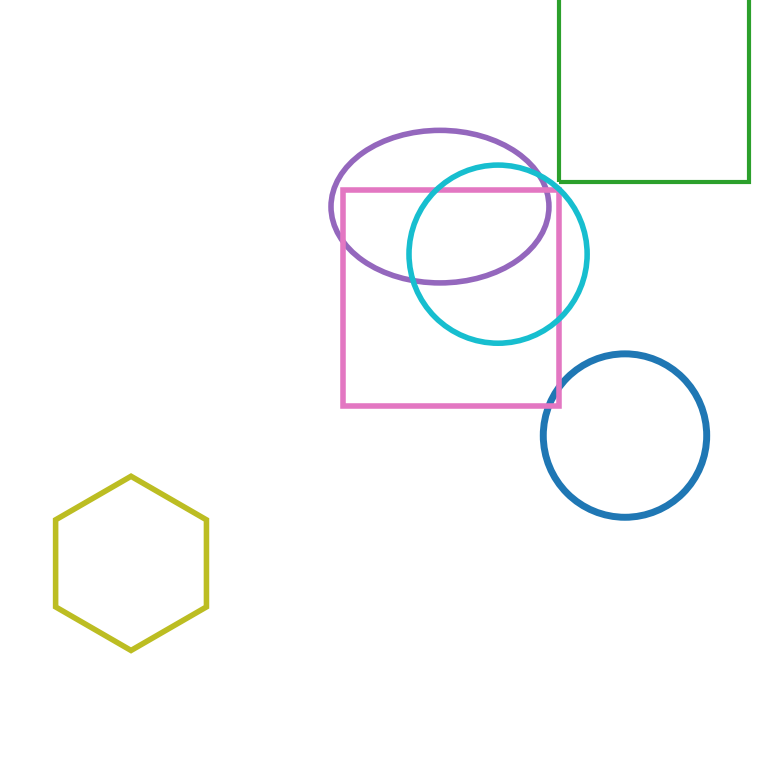[{"shape": "circle", "thickness": 2.5, "radius": 0.53, "center": [0.812, 0.434]}, {"shape": "square", "thickness": 1.5, "radius": 0.62, "center": [0.849, 0.887]}, {"shape": "oval", "thickness": 2, "radius": 0.71, "center": [0.571, 0.732]}, {"shape": "square", "thickness": 2, "radius": 0.7, "center": [0.586, 0.613]}, {"shape": "hexagon", "thickness": 2, "radius": 0.57, "center": [0.17, 0.268]}, {"shape": "circle", "thickness": 2, "radius": 0.58, "center": [0.647, 0.67]}]